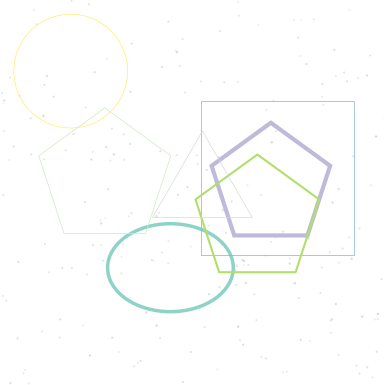[{"shape": "oval", "thickness": 2.5, "radius": 0.82, "center": [0.443, 0.305]}, {"shape": "pentagon", "thickness": 3, "radius": 0.81, "center": [0.704, 0.519]}, {"shape": "square", "thickness": 0.5, "radius": 1.0, "center": [0.721, 0.537]}, {"shape": "pentagon", "thickness": 1.5, "radius": 0.84, "center": [0.669, 0.43]}, {"shape": "triangle", "thickness": 0.5, "radius": 0.75, "center": [0.526, 0.51]}, {"shape": "pentagon", "thickness": 0.5, "radius": 0.9, "center": [0.272, 0.54]}, {"shape": "circle", "thickness": 0.5, "radius": 0.74, "center": [0.184, 0.815]}]